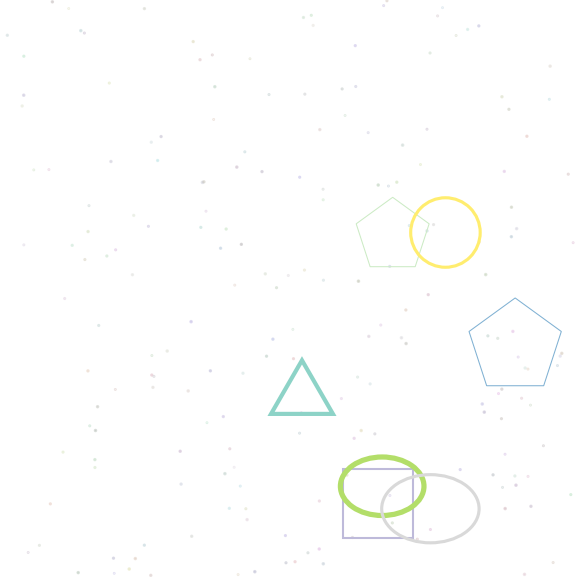[{"shape": "triangle", "thickness": 2, "radius": 0.31, "center": [0.523, 0.313]}, {"shape": "square", "thickness": 1, "radius": 0.3, "center": [0.655, 0.128]}, {"shape": "pentagon", "thickness": 0.5, "radius": 0.42, "center": [0.892, 0.399]}, {"shape": "oval", "thickness": 2.5, "radius": 0.36, "center": [0.662, 0.157]}, {"shape": "oval", "thickness": 1.5, "radius": 0.42, "center": [0.745, 0.118]}, {"shape": "pentagon", "thickness": 0.5, "radius": 0.33, "center": [0.68, 0.591]}, {"shape": "circle", "thickness": 1.5, "radius": 0.3, "center": [0.771, 0.597]}]